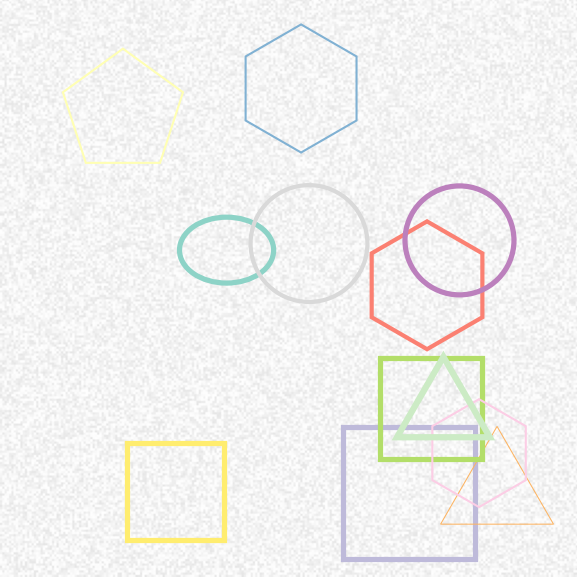[{"shape": "oval", "thickness": 2.5, "radius": 0.41, "center": [0.392, 0.566]}, {"shape": "pentagon", "thickness": 1, "radius": 0.55, "center": [0.213, 0.806]}, {"shape": "square", "thickness": 2.5, "radius": 0.57, "center": [0.708, 0.145]}, {"shape": "hexagon", "thickness": 2, "radius": 0.55, "center": [0.739, 0.505]}, {"shape": "hexagon", "thickness": 1, "radius": 0.55, "center": [0.521, 0.846]}, {"shape": "triangle", "thickness": 0.5, "radius": 0.56, "center": [0.861, 0.148]}, {"shape": "square", "thickness": 2.5, "radius": 0.44, "center": [0.746, 0.292]}, {"shape": "hexagon", "thickness": 1, "radius": 0.47, "center": [0.83, 0.214]}, {"shape": "circle", "thickness": 2, "radius": 0.51, "center": [0.535, 0.577]}, {"shape": "circle", "thickness": 2.5, "radius": 0.47, "center": [0.796, 0.583]}, {"shape": "triangle", "thickness": 3, "radius": 0.46, "center": [0.768, 0.288]}, {"shape": "square", "thickness": 2.5, "radius": 0.42, "center": [0.304, 0.147]}]